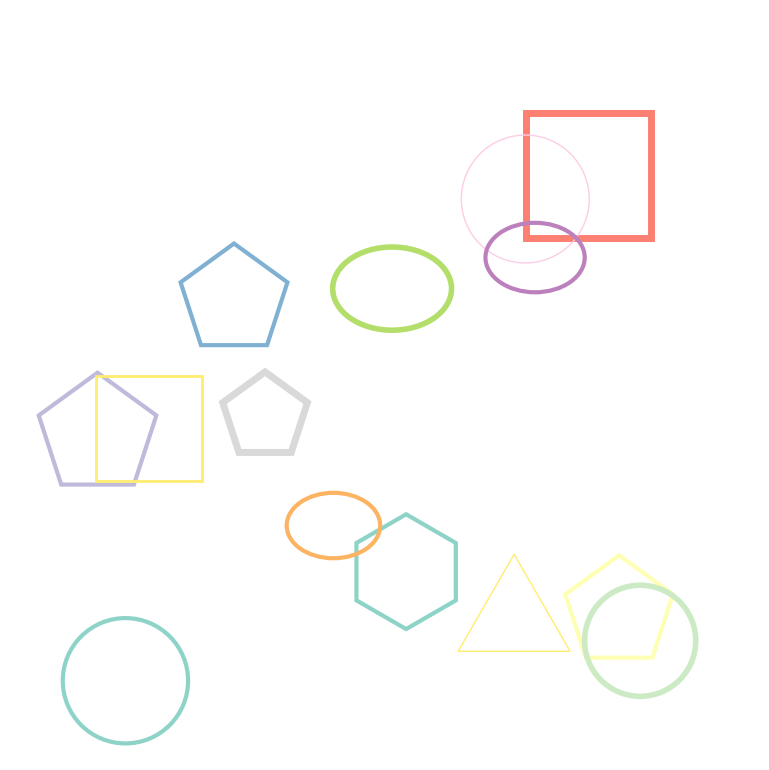[{"shape": "hexagon", "thickness": 1.5, "radius": 0.37, "center": [0.527, 0.258]}, {"shape": "circle", "thickness": 1.5, "radius": 0.41, "center": [0.163, 0.116]}, {"shape": "pentagon", "thickness": 1.5, "radius": 0.37, "center": [0.804, 0.205]}, {"shape": "pentagon", "thickness": 1.5, "radius": 0.4, "center": [0.127, 0.436]}, {"shape": "square", "thickness": 2.5, "radius": 0.4, "center": [0.764, 0.772]}, {"shape": "pentagon", "thickness": 1.5, "radius": 0.36, "center": [0.304, 0.611]}, {"shape": "oval", "thickness": 1.5, "radius": 0.3, "center": [0.433, 0.317]}, {"shape": "oval", "thickness": 2, "radius": 0.39, "center": [0.509, 0.625]}, {"shape": "circle", "thickness": 0.5, "radius": 0.42, "center": [0.682, 0.742]}, {"shape": "pentagon", "thickness": 2.5, "radius": 0.29, "center": [0.344, 0.459]}, {"shape": "oval", "thickness": 1.5, "radius": 0.32, "center": [0.695, 0.666]}, {"shape": "circle", "thickness": 2, "radius": 0.36, "center": [0.831, 0.168]}, {"shape": "square", "thickness": 1, "radius": 0.34, "center": [0.194, 0.443]}, {"shape": "triangle", "thickness": 0.5, "radius": 0.42, "center": [0.668, 0.196]}]